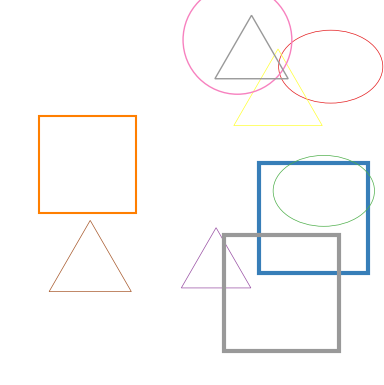[{"shape": "oval", "thickness": 0.5, "radius": 0.68, "center": [0.859, 0.827]}, {"shape": "square", "thickness": 3, "radius": 0.71, "center": [0.814, 0.433]}, {"shape": "oval", "thickness": 0.5, "radius": 0.66, "center": [0.841, 0.504]}, {"shape": "triangle", "thickness": 0.5, "radius": 0.52, "center": [0.561, 0.304]}, {"shape": "square", "thickness": 1.5, "radius": 0.63, "center": [0.228, 0.573]}, {"shape": "triangle", "thickness": 0.5, "radius": 0.66, "center": [0.722, 0.74]}, {"shape": "triangle", "thickness": 0.5, "radius": 0.62, "center": [0.234, 0.304]}, {"shape": "circle", "thickness": 1, "radius": 0.71, "center": [0.617, 0.897]}, {"shape": "square", "thickness": 3, "radius": 0.75, "center": [0.731, 0.239]}, {"shape": "triangle", "thickness": 1, "radius": 0.55, "center": [0.653, 0.85]}]